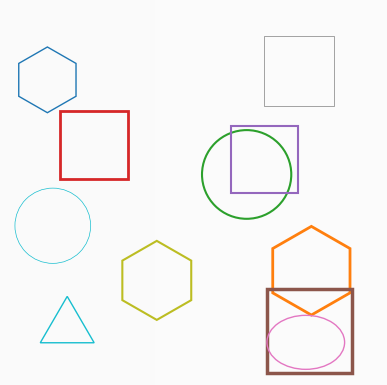[{"shape": "hexagon", "thickness": 1, "radius": 0.43, "center": [0.122, 0.793]}, {"shape": "hexagon", "thickness": 2, "radius": 0.58, "center": [0.804, 0.297]}, {"shape": "circle", "thickness": 1.5, "radius": 0.58, "center": [0.636, 0.547]}, {"shape": "square", "thickness": 2, "radius": 0.44, "center": [0.242, 0.623]}, {"shape": "square", "thickness": 1.5, "radius": 0.43, "center": [0.683, 0.586]}, {"shape": "square", "thickness": 2.5, "radius": 0.54, "center": [0.799, 0.141]}, {"shape": "oval", "thickness": 1, "radius": 0.5, "center": [0.789, 0.111]}, {"shape": "square", "thickness": 0.5, "radius": 0.45, "center": [0.77, 0.815]}, {"shape": "hexagon", "thickness": 1.5, "radius": 0.51, "center": [0.405, 0.272]}, {"shape": "triangle", "thickness": 1, "radius": 0.4, "center": [0.173, 0.15]}, {"shape": "circle", "thickness": 0.5, "radius": 0.49, "center": [0.136, 0.414]}]